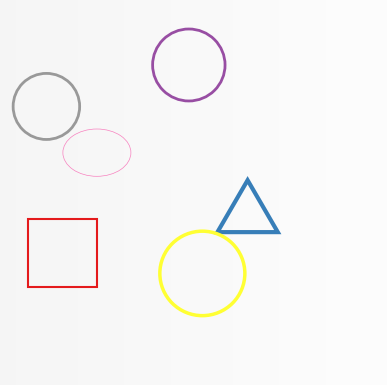[{"shape": "square", "thickness": 1.5, "radius": 0.44, "center": [0.162, 0.343]}, {"shape": "triangle", "thickness": 3, "radius": 0.45, "center": [0.639, 0.442]}, {"shape": "circle", "thickness": 2, "radius": 0.47, "center": [0.487, 0.831]}, {"shape": "circle", "thickness": 2.5, "radius": 0.55, "center": [0.522, 0.29]}, {"shape": "oval", "thickness": 0.5, "radius": 0.44, "center": [0.25, 0.603]}, {"shape": "circle", "thickness": 2, "radius": 0.43, "center": [0.12, 0.724]}]